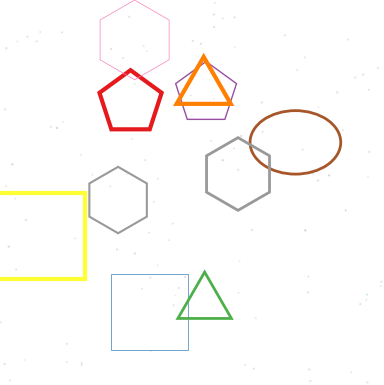[{"shape": "pentagon", "thickness": 3, "radius": 0.42, "center": [0.339, 0.733]}, {"shape": "square", "thickness": 0.5, "radius": 0.5, "center": [0.388, 0.189]}, {"shape": "triangle", "thickness": 2, "radius": 0.4, "center": [0.532, 0.213]}, {"shape": "pentagon", "thickness": 1, "radius": 0.42, "center": [0.535, 0.757]}, {"shape": "triangle", "thickness": 3, "radius": 0.41, "center": [0.529, 0.771]}, {"shape": "square", "thickness": 3, "radius": 0.56, "center": [0.109, 0.387]}, {"shape": "oval", "thickness": 2, "radius": 0.59, "center": [0.767, 0.63]}, {"shape": "hexagon", "thickness": 0.5, "radius": 0.52, "center": [0.35, 0.896]}, {"shape": "hexagon", "thickness": 2, "radius": 0.47, "center": [0.618, 0.548]}, {"shape": "hexagon", "thickness": 1.5, "radius": 0.43, "center": [0.307, 0.48]}]